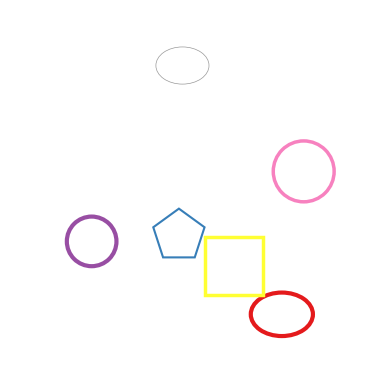[{"shape": "oval", "thickness": 3, "radius": 0.4, "center": [0.732, 0.184]}, {"shape": "pentagon", "thickness": 1.5, "radius": 0.35, "center": [0.465, 0.388]}, {"shape": "circle", "thickness": 3, "radius": 0.32, "center": [0.238, 0.373]}, {"shape": "square", "thickness": 2.5, "radius": 0.38, "center": [0.608, 0.309]}, {"shape": "circle", "thickness": 2.5, "radius": 0.4, "center": [0.789, 0.555]}, {"shape": "oval", "thickness": 0.5, "radius": 0.34, "center": [0.474, 0.83]}]